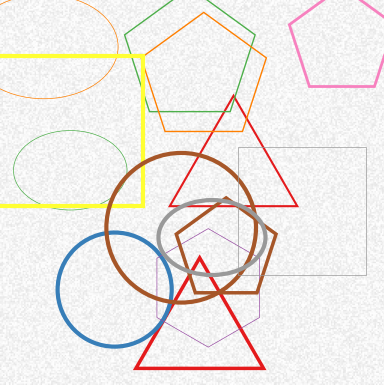[{"shape": "triangle", "thickness": 2.5, "radius": 0.96, "center": [0.519, 0.139]}, {"shape": "triangle", "thickness": 1.5, "radius": 0.96, "center": [0.607, 0.56]}, {"shape": "circle", "thickness": 3, "radius": 0.74, "center": [0.298, 0.248]}, {"shape": "oval", "thickness": 0.5, "radius": 0.74, "center": [0.182, 0.558]}, {"shape": "pentagon", "thickness": 1, "radius": 0.89, "center": [0.493, 0.854]}, {"shape": "hexagon", "thickness": 0.5, "radius": 0.77, "center": [0.541, 0.252]}, {"shape": "pentagon", "thickness": 1, "radius": 0.85, "center": [0.529, 0.797]}, {"shape": "oval", "thickness": 0.5, "radius": 0.97, "center": [0.114, 0.879]}, {"shape": "square", "thickness": 3, "radius": 0.98, "center": [0.177, 0.66]}, {"shape": "pentagon", "thickness": 2.5, "radius": 0.68, "center": [0.587, 0.35]}, {"shape": "circle", "thickness": 3, "radius": 0.97, "center": [0.471, 0.408]}, {"shape": "pentagon", "thickness": 2, "radius": 0.72, "center": [0.888, 0.891]}, {"shape": "square", "thickness": 0.5, "radius": 0.83, "center": [0.784, 0.451]}, {"shape": "oval", "thickness": 3, "radius": 0.7, "center": [0.551, 0.383]}]